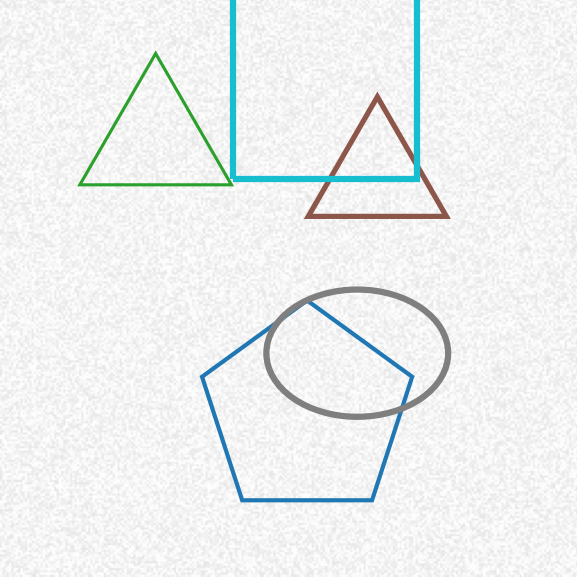[{"shape": "pentagon", "thickness": 2, "radius": 0.96, "center": [0.532, 0.288]}, {"shape": "triangle", "thickness": 1.5, "radius": 0.76, "center": [0.27, 0.755]}, {"shape": "triangle", "thickness": 2.5, "radius": 0.69, "center": [0.653, 0.694]}, {"shape": "oval", "thickness": 3, "radius": 0.79, "center": [0.619, 0.388]}, {"shape": "square", "thickness": 3, "radius": 0.79, "center": [0.563, 0.848]}]